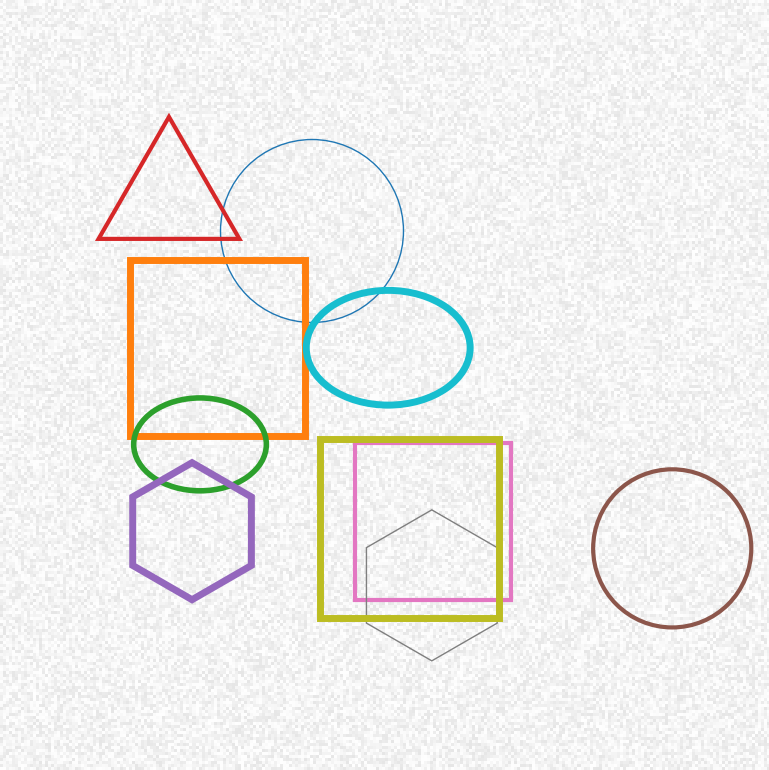[{"shape": "circle", "thickness": 0.5, "radius": 0.59, "center": [0.405, 0.7]}, {"shape": "square", "thickness": 2.5, "radius": 0.57, "center": [0.282, 0.548]}, {"shape": "oval", "thickness": 2, "radius": 0.43, "center": [0.26, 0.423]}, {"shape": "triangle", "thickness": 1.5, "radius": 0.53, "center": [0.219, 0.743]}, {"shape": "hexagon", "thickness": 2.5, "radius": 0.44, "center": [0.249, 0.31]}, {"shape": "circle", "thickness": 1.5, "radius": 0.51, "center": [0.873, 0.288]}, {"shape": "square", "thickness": 1.5, "radius": 0.51, "center": [0.563, 0.323]}, {"shape": "hexagon", "thickness": 0.5, "radius": 0.49, "center": [0.561, 0.24]}, {"shape": "square", "thickness": 2.5, "radius": 0.58, "center": [0.532, 0.313]}, {"shape": "oval", "thickness": 2.5, "radius": 0.53, "center": [0.504, 0.548]}]